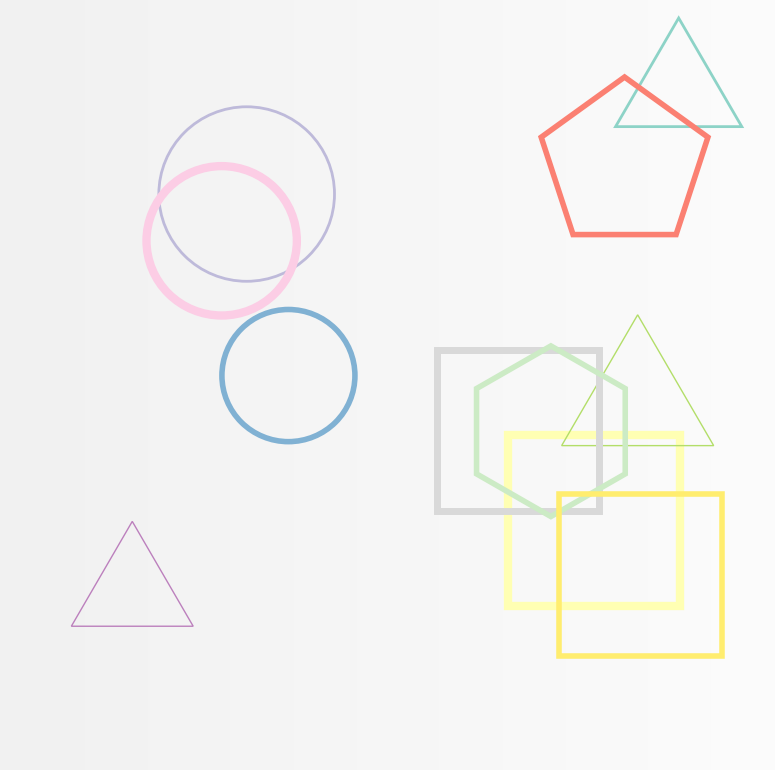[{"shape": "triangle", "thickness": 1, "radius": 0.47, "center": [0.876, 0.883]}, {"shape": "square", "thickness": 3, "radius": 0.55, "center": [0.767, 0.324]}, {"shape": "circle", "thickness": 1, "radius": 0.57, "center": [0.318, 0.748]}, {"shape": "pentagon", "thickness": 2, "radius": 0.57, "center": [0.806, 0.787]}, {"shape": "circle", "thickness": 2, "radius": 0.43, "center": [0.372, 0.512]}, {"shape": "triangle", "thickness": 0.5, "radius": 0.57, "center": [0.823, 0.478]}, {"shape": "circle", "thickness": 3, "radius": 0.48, "center": [0.286, 0.687]}, {"shape": "square", "thickness": 2.5, "radius": 0.52, "center": [0.669, 0.441]}, {"shape": "triangle", "thickness": 0.5, "radius": 0.45, "center": [0.171, 0.232]}, {"shape": "hexagon", "thickness": 2, "radius": 0.55, "center": [0.711, 0.44]}, {"shape": "square", "thickness": 2, "radius": 0.53, "center": [0.826, 0.253]}]